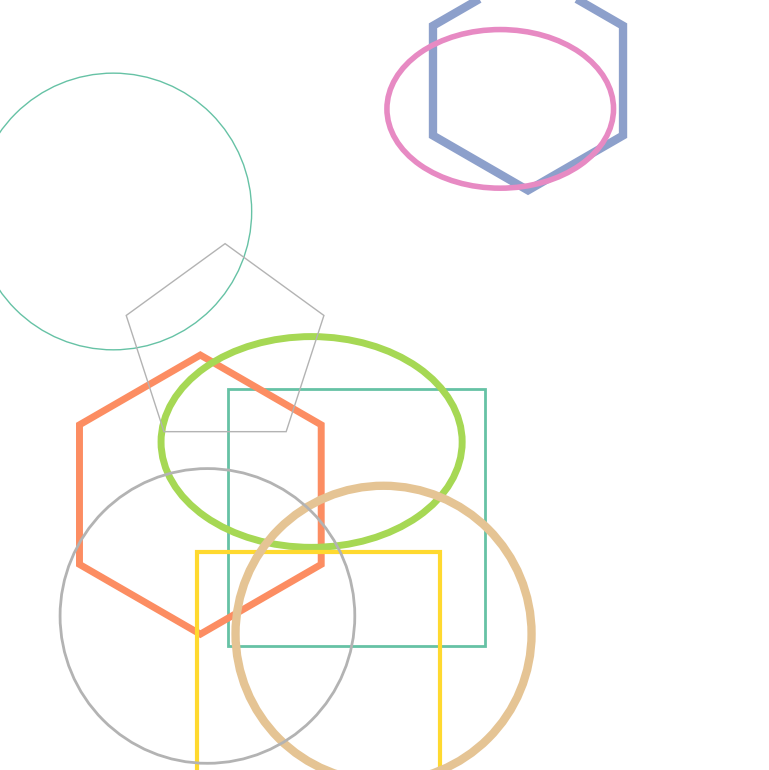[{"shape": "square", "thickness": 1, "radius": 0.83, "center": [0.463, 0.328]}, {"shape": "circle", "thickness": 0.5, "radius": 0.9, "center": [0.147, 0.725]}, {"shape": "hexagon", "thickness": 2.5, "radius": 0.91, "center": [0.26, 0.358]}, {"shape": "hexagon", "thickness": 3, "radius": 0.71, "center": [0.686, 0.895]}, {"shape": "oval", "thickness": 2, "radius": 0.74, "center": [0.65, 0.859]}, {"shape": "oval", "thickness": 2.5, "radius": 0.98, "center": [0.405, 0.426]}, {"shape": "square", "thickness": 1.5, "radius": 0.79, "center": [0.414, 0.125]}, {"shape": "circle", "thickness": 3, "radius": 0.96, "center": [0.498, 0.177]}, {"shape": "pentagon", "thickness": 0.5, "radius": 0.67, "center": [0.292, 0.549]}, {"shape": "circle", "thickness": 1, "radius": 0.96, "center": [0.269, 0.2]}]